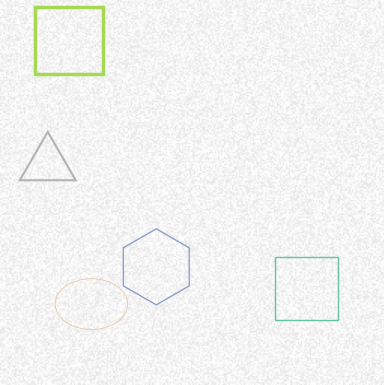[{"shape": "square", "thickness": 1, "radius": 0.41, "center": [0.796, 0.25]}, {"shape": "hexagon", "thickness": 1, "radius": 0.49, "center": [0.406, 0.307]}, {"shape": "square", "thickness": 2.5, "radius": 0.44, "center": [0.179, 0.895]}, {"shape": "oval", "thickness": 0.5, "radius": 0.47, "center": [0.237, 0.21]}, {"shape": "triangle", "thickness": 1.5, "radius": 0.42, "center": [0.124, 0.574]}]